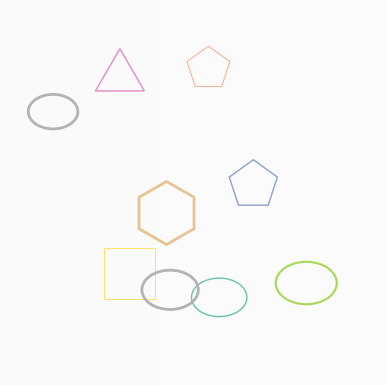[{"shape": "oval", "thickness": 1, "radius": 0.36, "center": [0.566, 0.228]}, {"shape": "pentagon", "thickness": 0.5, "radius": 0.29, "center": [0.538, 0.822]}, {"shape": "pentagon", "thickness": 1, "radius": 0.33, "center": [0.654, 0.52]}, {"shape": "triangle", "thickness": 1, "radius": 0.37, "center": [0.309, 0.8]}, {"shape": "oval", "thickness": 1.5, "radius": 0.39, "center": [0.79, 0.265]}, {"shape": "square", "thickness": 0.5, "radius": 0.33, "center": [0.335, 0.29]}, {"shape": "hexagon", "thickness": 2, "radius": 0.41, "center": [0.43, 0.447]}, {"shape": "oval", "thickness": 2, "radius": 0.36, "center": [0.439, 0.247]}, {"shape": "oval", "thickness": 2, "radius": 0.32, "center": [0.137, 0.71]}]